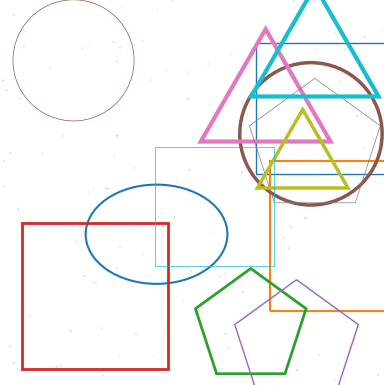[{"shape": "oval", "thickness": 1.5, "radius": 0.92, "center": [0.407, 0.392]}, {"shape": "square", "thickness": 1, "radius": 0.85, "center": [0.836, 0.718]}, {"shape": "square", "thickness": 1.5, "radius": 0.98, "center": [0.896, 0.387]}, {"shape": "pentagon", "thickness": 2, "radius": 0.76, "center": [0.651, 0.152]}, {"shape": "square", "thickness": 2, "radius": 0.95, "center": [0.247, 0.232]}, {"shape": "pentagon", "thickness": 1, "radius": 0.84, "center": [0.77, 0.105]}, {"shape": "circle", "thickness": 2.5, "radius": 0.92, "center": [0.808, 0.652]}, {"shape": "circle", "thickness": 0.5, "radius": 0.79, "center": [0.191, 0.843]}, {"shape": "triangle", "thickness": 3, "radius": 0.97, "center": [0.69, 0.73]}, {"shape": "pentagon", "thickness": 0.5, "radius": 0.89, "center": [0.818, 0.618]}, {"shape": "triangle", "thickness": 2.5, "radius": 0.68, "center": [0.786, 0.58]}, {"shape": "square", "thickness": 0.5, "radius": 0.77, "center": [0.558, 0.464]}, {"shape": "triangle", "thickness": 3, "radius": 0.95, "center": [0.818, 0.845]}]